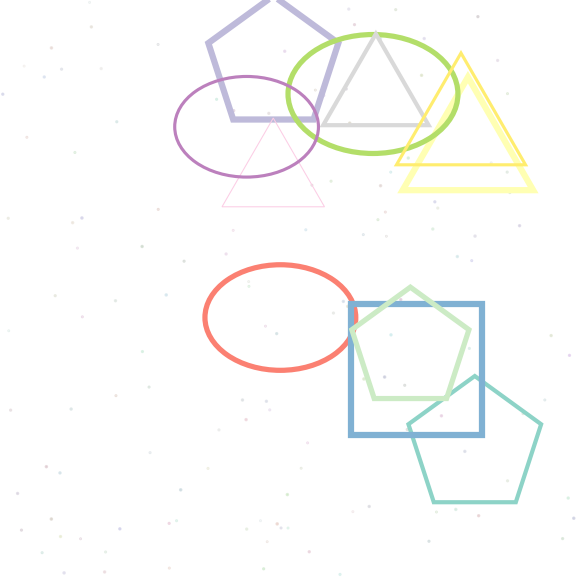[{"shape": "pentagon", "thickness": 2, "radius": 0.6, "center": [0.822, 0.227]}, {"shape": "triangle", "thickness": 3, "radius": 0.65, "center": [0.81, 0.735]}, {"shape": "pentagon", "thickness": 3, "radius": 0.59, "center": [0.473, 0.888]}, {"shape": "oval", "thickness": 2.5, "radius": 0.65, "center": [0.485, 0.449]}, {"shape": "square", "thickness": 3, "radius": 0.57, "center": [0.721, 0.359]}, {"shape": "oval", "thickness": 2.5, "radius": 0.74, "center": [0.646, 0.836]}, {"shape": "triangle", "thickness": 0.5, "radius": 0.51, "center": [0.473, 0.692]}, {"shape": "triangle", "thickness": 2, "radius": 0.53, "center": [0.651, 0.835]}, {"shape": "oval", "thickness": 1.5, "radius": 0.62, "center": [0.427, 0.78]}, {"shape": "pentagon", "thickness": 2.5, "radius": 0.53, "center": [0.711, 0.395]}, {"shape": "triangle", "thickness": 1.5, "radius": 0.65, "center": [0.798, 0.778]}]